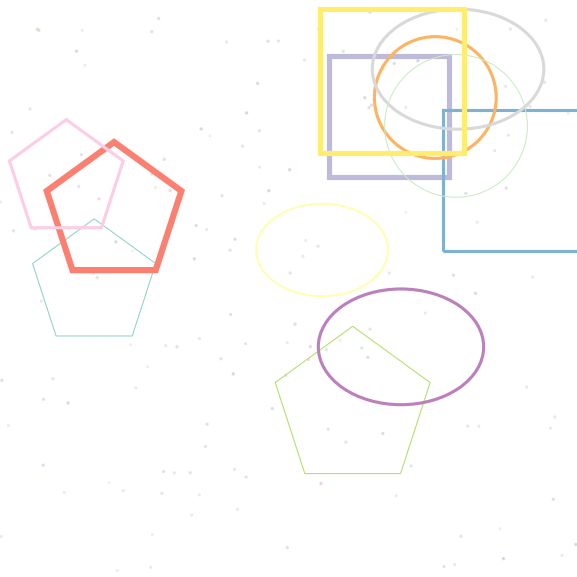[{"shape": "pentagon", "thickness": 0.5, "radius": 0.56, "center": [0.163, 0.508]}, {"shape": "oval", "thickness": 1, "radius": 0.57, "center": [0.558, 0.566]}, {"shape": "square", "thickness": 2.5, "radius": 0.52, "center": [0.674, 0.797]}, {"shape": "pentagon", "thickness": 3, "radius": 0.61, "center": [0.198, 0.631]}, {"shape": "square", "thickness": 1.5, "radius": 0.61, "center": [0.889, 0.687]}, {"shape": "circle", "thickness": 1.5, "radius": 0.53, "center": [0.754, 0.83]}, {"shape": "pentagon", "thickness": 0.5, "radius": 0.71, "center": [0.611, 0.293]}, {"shape": "pentagon", "thickness": 1.5, "radius": 0.52, "center": [0.115, 0.689]}, {"shape": "oval", "thickness": 1.5, "radius": 0.74, "center": [0.793, 0.879]}, {"shape": "oval", "thickness": 1.5, "radius": 0.72, "center": [0.694, 0.399]}, {"shape": "circle", "thickness": 0.5, "radius": 0.62, "center": [0.79, 0.781]}, {"shape": "square", "thickness": 2.5, "radius": 0.62, "center": [0.679, 0.859]}]